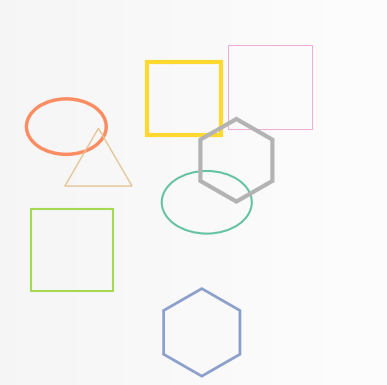[{"shape": "oval", "thickness": 1.5, "radius": 0.58, "center": [0.534, 0.475]}, {"shape": "oval", "thickness": 2.5, "radius": 0.51, "center": [0.171, 0.671]}, {"shape": "hexagon", "thickness": 2, "radius": 0.57, "center": [0.521, 0.137]}, {"shape": "square", "thickness": 0.5, "radius": 0.54, "center": [0.697, 0.774]}, {"shape": "square", "thickness": 1.5, "radius": 0.53, "center": [0.186, 0.35]}, {"shape": "square", "thickness": 3, "radius": 0.47, "center": [0.474, 0.744]}, {"shape": "triangle", "thickness": 1, "radius": 0.5, "center": [0.254, 0.567]}, {"shape": "hexagon", "thickness": 3, "radius": 0.54, "center": [0.61, 0.584]}]